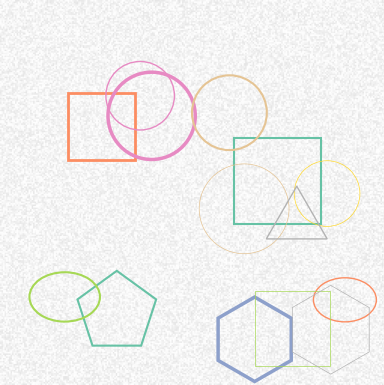[{"shape": "square", "thickness": 1.5, "radius": 0.56, "center": [0.721, 0.529]}, {"shape": "pentagon", "thickness": 1.5, "radius": 0.54, "center": [0.303, 0.189]}, {"shape": "oval", "thickness": 1, "radius": 0.41, "center": [0.896, 0.221]}, {"shape": "square", "thickness": 2, "radius": 0.43, "center": [0.264, 0.671]}, {"shape": "hexagon", "thickness": 2.5, "radius": 0.55, "center": [0.661, 0.119]}, {"shape": "circle", "thickness": 1, "radius": 0.44, "center": [0.364, 0.751]}, {"shape": "circle", "thickness": 2.5, "radius": 0.57, "center": [0.394, 0.699]}, {"shape": "oval", "thickness": 1.5, "radius": 0.46, "center": [0.168, 0.229]}, {"shape": "square", "thickness": 0.5, "radius": 0.49, "center": [0.759, 0.148]}, {"shape": "circle", "thickness": 0.5, "radius": 0.43, "center": [0.85, 0.497]}, {"shape": "circle", "thickness": 0.5, "radius": 0.58, "center": [0.634, 0.458]}, {"shape": "circle", "thickness": 1.5, "radius": 0.49, "center": [0.596, 0.707]}, {"shape": "hexagon", "thickness": 0.5, "radius": 0.58, "center": [0.859, 0.144]}, {"shape": "triangle", "thickness": 1, "radius": 0.46, "center": [0.771, 0.425]}]